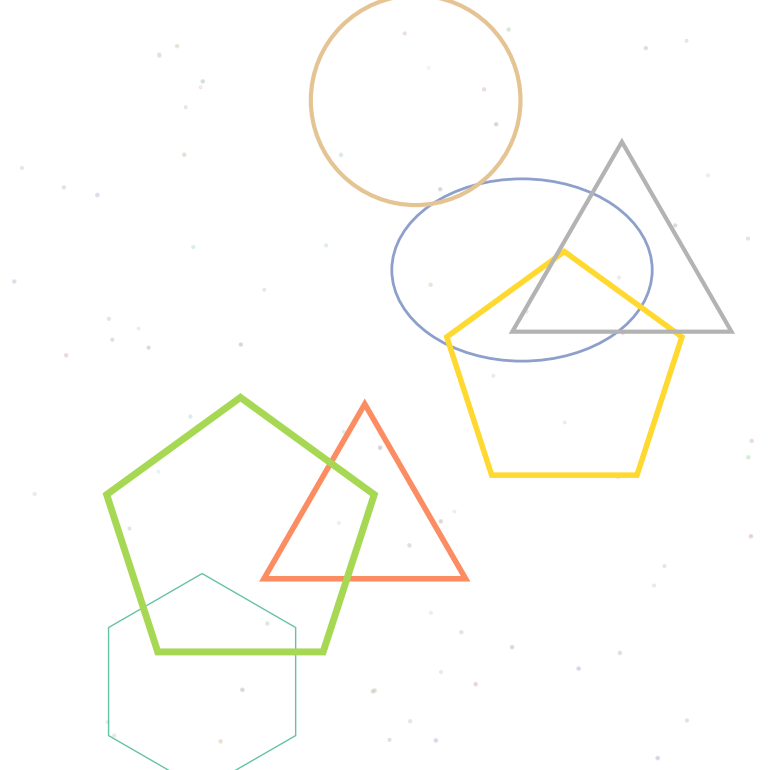[{"shape": "hexagon", "thickness": 0.5, "radius": 0.7, "center": [0.262, 0.115]}, {"shape": "triangle", "thickness": 2, "radius": 0.76, "center": [0.474, 0.324]}, {"shape": "oval", "thickness": 1, "radius": 0.85, "center": [0.678, 0.649]}, {"shape": "pentagon", "thickness": 2.5, "radius": 0.91, "center": [0.312, 0.301]}, {"shape": "pentagon", "thickness": 2, "radius": 0.8, "center": [0.733, 0.513]}, {"shape": "circle", "thickness": 1.5, "radius": 0.68, "center": [0.54, 0.87]}, {"shape": "triangle", "thickness": 1.5, "radius": 0.82, "center": [0.808, 0.651]}]